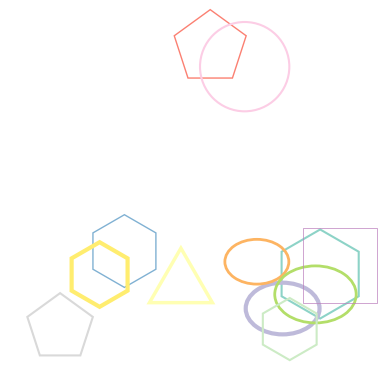[{"shape": "hexagon", "thickness": 1.5, "radius": 0.58, "center": [0.832, 0.288]}, {"shape": "triangle", "thickness": 2.5, "radius": 0.47, "center": [0.47, 0.261]}, {"shape": "oval", "thickness": 3, "radius": 0.48, "center": [0.734, 0.199]}, {"shape": "pentagon", "thickness": 1, "radius": 0.49, "center": [0.546, 0.877]}, {"shape": "hexagon", "thickness": 1, "radius": 0.47, "center": [0.323, 0.348]}, {"shape": "oval", "thickness": 2, "radius": 0.42, "center": [0.667, 0.32]}, {"shape": "oval", "thickness": 2, "radius": 0.53, "center": [0.819, 0.235]}, {"shape": "circle", "thickness": 1.5, "radius": 0.58, "center": [0.636, 0.827]}, {"shape": "pentagon", "thickness": 1.5, "radius": 0.45, "center": [0.156, 0.149]}, {"shape": "square", "thickness": 0.5, "radius": 0.49, "center": [0.883, 0.311]}, {"shape": "hexagon", "thickness": 1.5, "radius": 0.4, "center": [0.753, 0.145]}, {"shape": "hexagon", "thickness": 3, "radius": 0.42, "center": [0.259, 0.287]}]